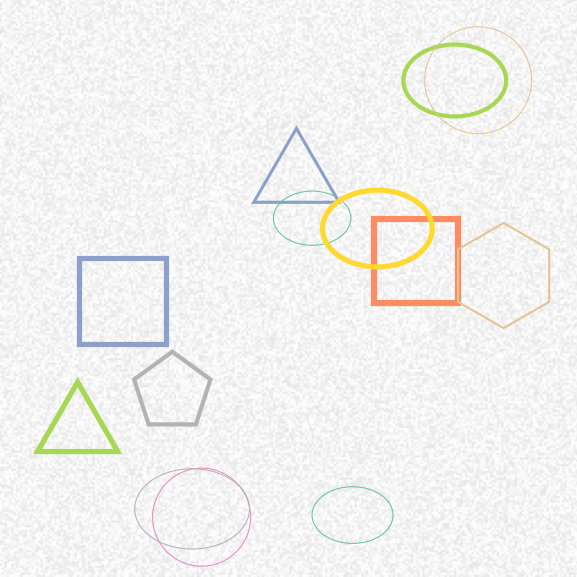[{"shape": "oval", "thickness": 0.5, "radius": 0.34, "center": [0.54, 0.621]}, {"shape": "oval", "thickness": 0.5, "radius": 0.35, "center": [0.61, 0.107]}, {"shape": "square", "thickness": 3, "radius": 0.36, "center": [0.72, 0.547]}, {"shape": "triangle", "thickness": 1.5, "radius": 0.43, "center": [0.513, 0.691]}, {"shape": "square", "thickness": 2.5, "radius": 0.37, "center": [0.212, 0.478]}, {"shape": "circle", "thickness": 0.5, "radius": 0.42, "center": [0.349, 0.104]}, {"shape": "triangle", "thickness": 2.5, "radius": 0.4, "center": [0.134, 0.257]}, {"shape": "oval", "thickness": 2, "radius": 0.44, "center": [0.787, 0.86]}, {"shape": "oval", "thickness": 2.5, "radius": 0.47, "center": [0.653, 0.603]}, {"shape": "circle", "thickness": 0.5, "radius": 0.46, "center": [0.828, 0.86]}, {"shape": "hexagon", "thickness": 1, "radius": 0.46, "center": [0.872, 0.522]}, {"shape": "oval", "thickness": 0.5, "radius": 0.5, "center": [0.333, 0.118]}, {"shape": "pentagon", "thickness": 2, "radius": 0.35, "center": [0.298, 0.321]}]